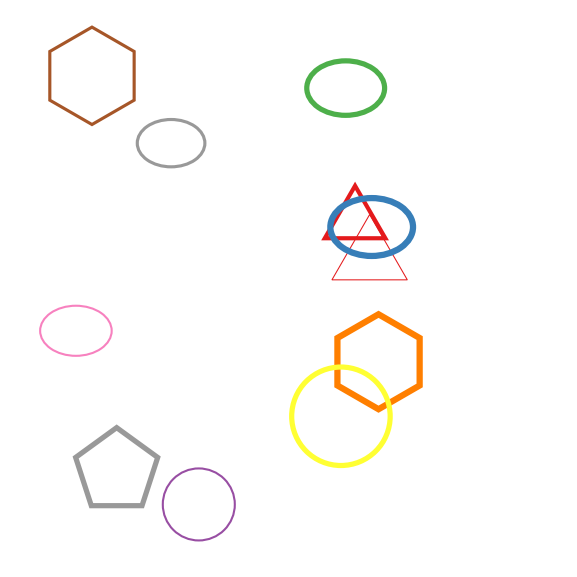[{"shape": "triangle", "thickness": 2, "radius": 0.3, "center": [0.615, 0.617]}, {"shape": "triangle", "thickness": 0.5, "radius": 0.38, "center": [0.64, 0.552]}, {"shape": "oval", "thickness": 3, "radius": 0.36, "center": [0.644, 0.606]}, {"shape": "oval", "thickness": 2.5, "radius": 0.34, "center": [0.599, 0.847]}, {"shape": "circle", "thickness": 1, "radius": 0.31, "center": [0.344, 0.126]}, {"shape": "hexagon", "thickness": 3, "radius": 0.41, "center": [0.655, 0.373]}, {"shape": "circle", "thickness": 2.5, "radius": 0.43, "center": [0.59, 0.278]}, {"shape": "hexagon", "thickness": 1.5, "radius": 0.42, "center": [0.159, 0.868]}, {"shape": "oval", "thickness": 1, "radius": 0.31, "center": [0.131, 0.426]}, {"shape": "pentagon", "thickness": 2.5, "radius": 0.37, "center": [0.202, 0.184]}, {"shape": "oval", "thickness": 1.5, "radius": 0.29, "center": [0.296, 0.751]}]